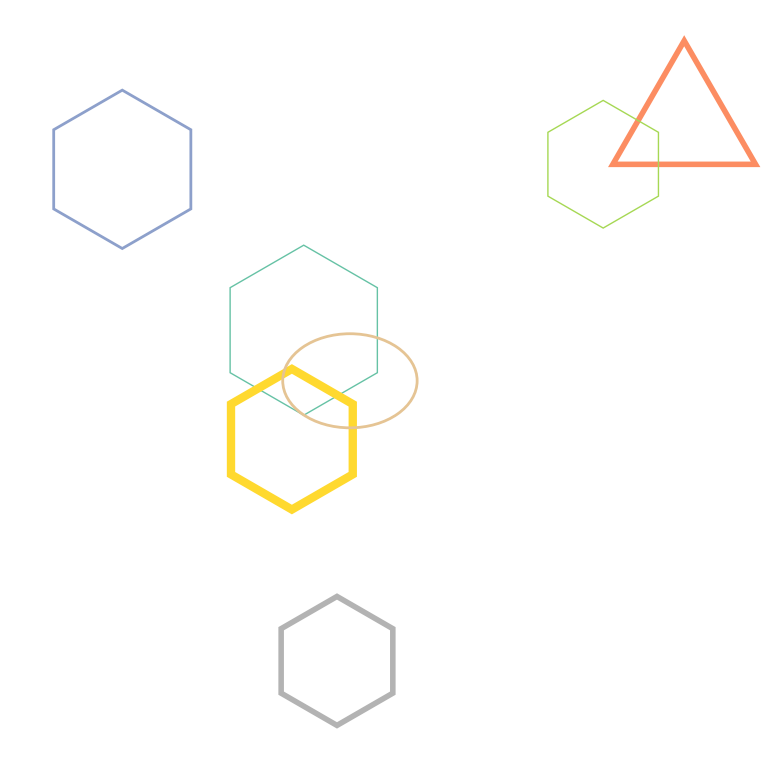[{"shape": "hexagon", "thickness": 0.5, "radius": 0.55, "center": [0.394, 0.571]}, {"shape": "triangle", "thickness": 2, "radius": 0.54, "center": [0.889, 0.84]}, {"shape": "hexagon", "thickness": 1, "radius": 0.51, "center": [0.159, 0.78]}, {"shape": "hexagon", "thickness": 0.5, "radius": 0.41, "center": [0.783, 0.787]}, {"shape": "hexagon", "thickness": 3, "radius": 0.46, "center": [0.379, 0.43]}, {"shape": "oval", "thickness": 1, "radius": 0.44, "center": [0.454, 0.505]}, {"shape": "hexagon", "thickness": 2, "radius": 0.42, "center": [0.438, 0.142]}]